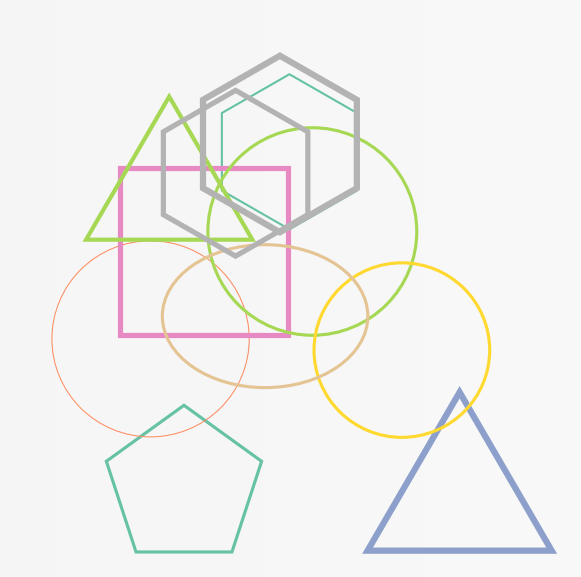[{"shape": "pentagon", "thickness": 1.5, "radius": 0.7, "center": [0.317, 0.157]}, {"shape": "hexagon", "thickness": 1, "radius": 0.67, "center": [0.498, 0.736]}, {"shape": "circle", "thickness": 0.5, "radius": 0.85, "center": [0.259, 0.412]}, {"shape": "triangle", "thickness": 3, "radius": 0.91, "center": [0.791, 0.137]}, {"shape": "square", "thickness": 2.5, "radius": 0.72, "center": [0.351, 0.563]}, {"shape": "triangle", "thickness": 2, "radius": 0.83, "center": [0.291, 0.667]}, {"shape": "circle", "thickness": 1.5, "radius": 0.9, "center": [0.537, 0.598]}, {"shape": "circle", "thickness": 1.5, "radius": 0.76, "center": [0.691, 0.393]}, {"shape": "oval", "thickness": 1.5, "radius": 0.88, "center": [0.456, 0.452]}, {"shape": "hexagon", "thickness": 2.5, "radius": 0.72, "center": [0.405, 0.699]}, {"shape": "hexagon", "thickness": 3, "radius": 0.76, "center": [0.482, 0.75]}]